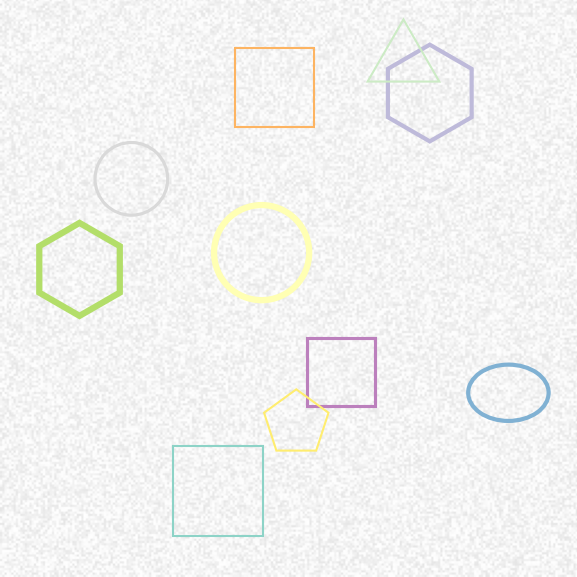[{"shape": "square", "thickness": 1, "radius": 0.39, "center": [0.377, 0.149]}, {"shape": "circle", "thickness": 3, "radius": 0.41, "center": [0.453, 0.562]}, {"shape": "hexagon", "thickness": 2, "radius": 0.42, "center": [0.744, 0.838]}, {"shape": "oval", "thickness": 2, "radius": 0.35, "center": [0.88, 0.319]}, {"shape": "square", "thickness": 1, "radius": 0.34, "center": [0.475, 0.848]}, {"shape": "hexagon", "thickness": 3, "radius": 0.4, "center": [0.138, 0.533]}, {"shape": "circle", "thickness": 1.5, "radius": 0.31, "center": [0.227, 0.689]}, {"shape": "square", "thickness": 1.5, "radius": 0.3, "center": [0.591, 0.355]}, {"shape": "triangle", "thickness": 1, "radius": 0.36, "center": [0.699, 0.894]}, {"shape": "pentagon", "thickness": 1, "radius": 0.29, "center": [0.513, 0.266]}]